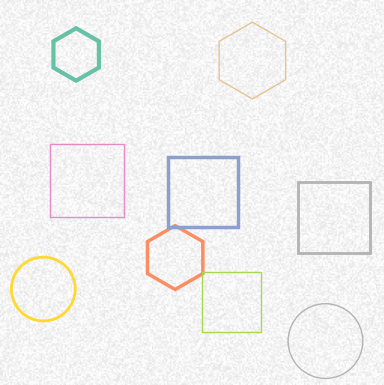[{"shape": "hexagon", "thickness": 3, "radius": 0.34, "center": [0.198, 0.859]}, {"shape": "hexagon", "thickness": 2.5, "radius": 0.41, "center": [0.455, 0.331]}, {"shape": "square", "thickness": 2.5, "radius": 0.45, "center": [0.527, 0.501]}, {"shape": "square", "thickness": 1, "radius": 0.48, "center": [0.226, 0.531]}, {"shape": "square", "thickness": 1, "radius": 0.39, "center": [0.601, 0.215]}, {"shape": "circle", "thickness": 2, "radius": 0.41, "center": [0.112, 0.249]}, {"shape": "hexagon", "thickness": 1, "radius": 0.5, "center": [0.656, 0.843]}, {"shape": "square", "thickness": 2, "radius": 0.46, "center": [0.867, 0.434]}, {"shape": "circle", "thickness": 1, "radius": 0.49, "center": [0.845, 0.114]}]